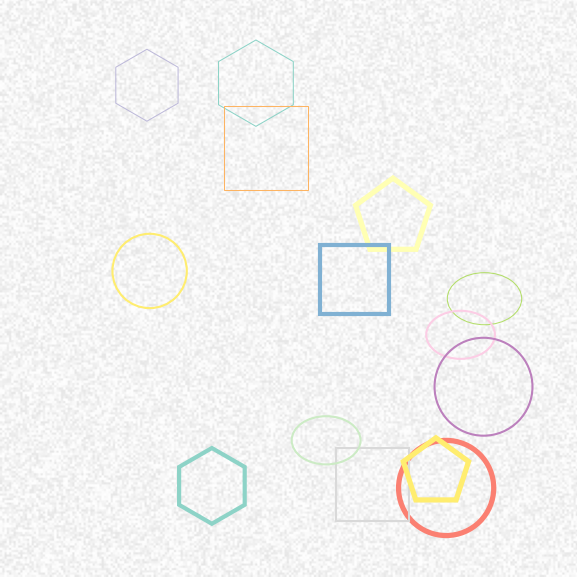[{"shape": "hexagon", "thickness": 2, "radius": 0.33, "center": [0.367, 0.158]}, {"shape": "hexagon", "thickness": 0.5, "radius": 0.37, "center": [0.443, 0.855]}, {"shape": "pentagon", "thickness": 2.5, "radius": 0.34, "center": [0.68, 0.623]}, {"shape": "hexagon", "thickness": 0.5, "radius": 0.31, "center": [0.254, 0.852]}, {"shape": "circle", "thickness": 2.5, "radius": 0.41, "center": [0.773, 0.154]}, {"shape": "square", "thickness": 2, "radius": 0.3, "center": [0.614, 0.515]}, {"shape": "square", "thickness": 0.5, "radius": 0.36, "center": [0.461, 0.743]}, {"shape": "oval", "thickness": 0.5, "radius": 0.32, "center": [0.839, 0.482]}, {"shape": "oval", "thickness": 1, "radius": 0.3, "center": [0.798, 0.419]}, {"shape": "square", "thickness": 1, "radius": 0.32, "center": [0.645, 0.16]}, {"shape": "circle", "thickness": 1, "radius": 0.42, "center": [0.837, 0.329]}, {"shape": "oval", "thickness": 1, "radius": 0.3, "center": [0.565, 0.237]}, {"shape": "pentagon", "thickness": 2.5, "radius": 0.3, "center": [0.755, 0.182]}, {"shape": "circle", "thickness": 1, "radius": 0.32, "center": [0.259, 0.53]}]